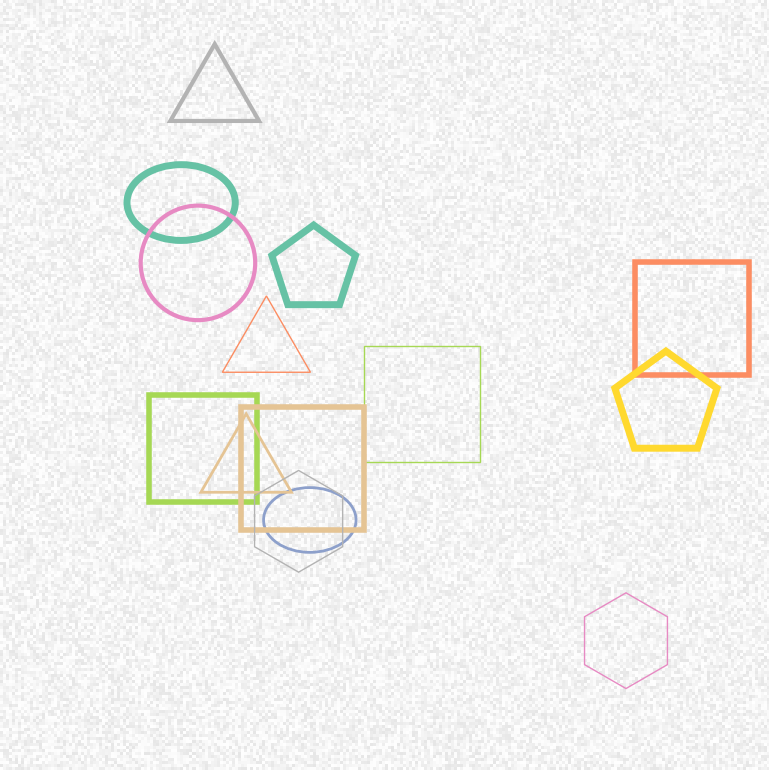[{"shape": "oval", "thickness": 2.5, "radius": 0.35, "center": [0.235, 0.737]}, {"shape": "pentagon", "thickness": 2.5, "radius": 0.29, "center": [0.407, 0.651]}, {"shape": "square", "thickness": 2, "radius": 0.37, "center": [0.899, 0.587]}, {"shape": "triangle", "thickness": 0.5, "radius": 0.33, "center": [0.346, 0.55]}, {"shape": "oval", "thickness": 1, "radius": 0.3, "center": [0.402, 0.325]}, {"shape": "circle", "thickness": 1.5, "radius": 0.37, "center": [0.257, 0.659]}, {"shape": "hexagon", "thickness": 0.5, "radius": 0.31, "center": [0.813, 0.168]}, {"shape": "square", "thickness": 0.5, "radius": 0.38, "center": [0.548, 0.475]}, {"shape": "square", "thickness": 2, "radius": 0.35, "center": [0.264, 0.417]}, {"shape": "pentagon", "thickness": 2.5, "radius": 0.35, "center": [0.865, 0.474]}, {"shape": "triangle", "thickness": 1, "radius": 0.34, "center": [0.32, 0.395]}, {"shape": "square", "thickness": 2, "radius": 0.4, "center": [0.393, 0.391]}, {"shape": "hexagon", "thickness": 0.5, "radius": 0.33, "center": [0.388, 0.323]}, {"shape": "triangle", "thickness": 1.5, "radius": 0.33, "center": [0.279, 0.876]}]